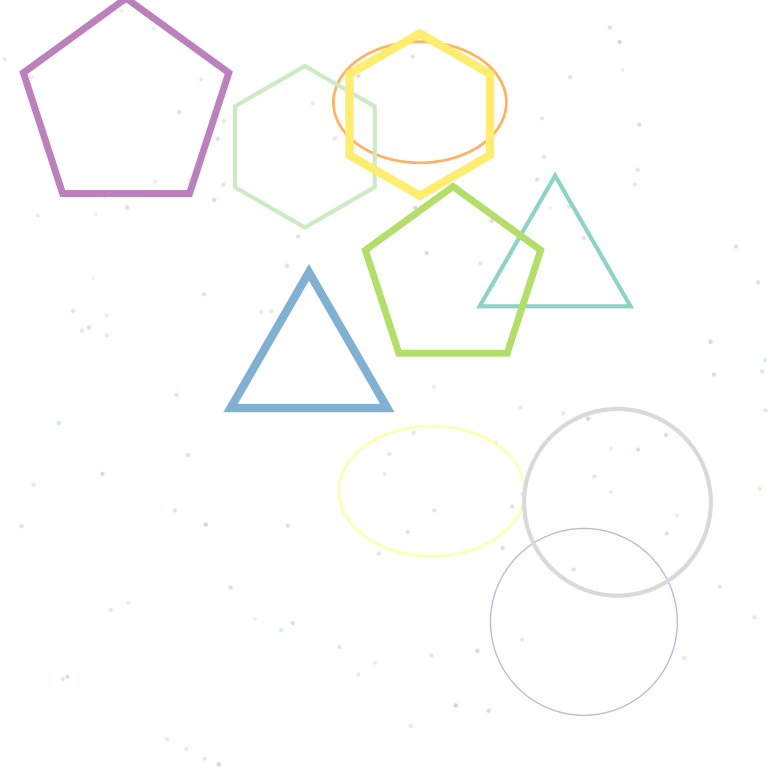[{"shape": "triangle", "thickness": 1.5, "radius": 0.57, "center": [0.721, 0.659]}, {"shape": "oval", "thickness": 1, "radius": 0.6, "center": [0.561, 0.362]}, {"shape": "circle", "thickness": 0.5, "radius": 0.61, "center": [0.758, 0.192]}, {"shape": "triangle", "thickness": 3, "radius": 0.59, "center": [0.401, 0.529]}, {"shape": "oval", "thickness": 1, "radius": 0.56, "center": [0.545, 0.867]}, {"shape": "pentagon", "thickness": 2.5, "radius": 0.6, "center": [0.588, 0.638]}, {"shape": "circle", "thickness": 1.5, "radius": 0.61, "center": [0.802, 0.348]}, {"shape": "pentagon", "thickness": 2.5, "radius": 0.7, "center": [0.164, 0.862]}, {"shape": "hexagon", "thickness": 1.5, "radius": 0.52, "center": [0.396, 0.809]}, {"shape": "hexagon", "thickness": 3, "radius": 0.53, "center": [0.545, 0.851]}]